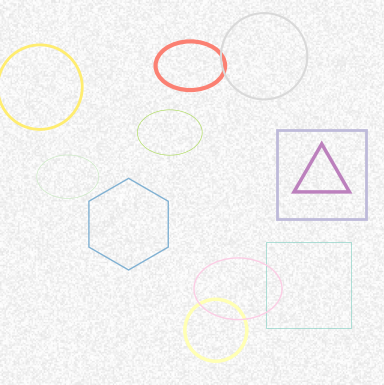[{"shape": "square", "thickness": 0.5, "radius": 0.56, "center": [0.801, 0.26]}, {"shape": "circle", "thickness": 2.5, "radius": 0.4, "center": [0.561, 0.142]}, {"shape": "square", "thickness": 2, "radius": 0.57, "center": [0.835, 0.546]}, {"shape": "oval", "thickness": 3, "radius": 0.45, "center": [0.494, 0.829]}, {"shape": "hexagon", "thickness": 1, "radius": 0.59, "center": [0.334, 0.418]}, {"shape": "oval", "thickness": 0.5, "radius": 0.42, "center": [0.441, 0.656]}, {"shape": "oval", "thickness": 1, "radius": 0.57, "center": [0.618, 0.25]}, {"shape": "circle", "thickness": 1.5, "radius": 0.56, "center": [0.686, 0.854]}, {"shape": "triangle", "thickness": 2.5, "radius": 0.42, "center": [0.836, 0.543]}, {"shape": "oval", "thickness": 0.5, "radius": 0.4, "center": [0.176, 0.541]}, {"shape": "circle", "thickness": 2, "radius": 0.55, "center": [0.104, 0.774]}]